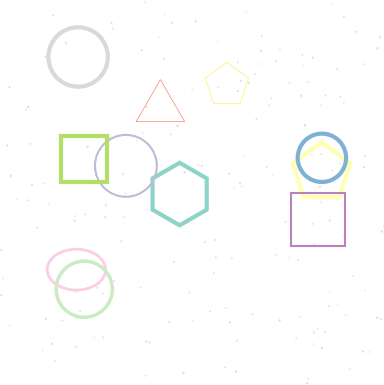[{"shape": "hexagon", "thickness": 3, "radius": 0.41, "center": [0.467, 0.496]}, {"shape": "pentagon", "thickness": 3, "radius": 0.39, "center": [0.835, 0.551]}, {"shape": "circle", "thickness": 1.5, "radius": 0.4, "center": [0.327, 0.569]}, {"shape": "triangle", "thickness": 0.5, "radius": 0.36, "center": [0.417, 0.72]}, {"shape": "circle", "thickness": 3, "radius": 0.31, "center": [0.836, 0.59]}, {"shape": "square", "thickness": 3, "radius": 0.3, "center": [0.218, 0.587]}, {"shape": "oval", "thickness": 2, "radius": 0.38, "center": [0.198, 0.3]}, {"shape": "circle", "thickness": 3, "radius": 0.39, "center": [0.203, 0.852]}, {"shape": "square", "thickness": 1.5, "radius": 0.35, "center": [0.826, 0.429]}, {"shape": "circle", "thickness": 2.5, "radius": 0.36, "center": [0.219, 0.249]}, {"shape": "pentagon", "thickness": 0.5, "radius": 0.29, "center": [0.589, 0.779]}]